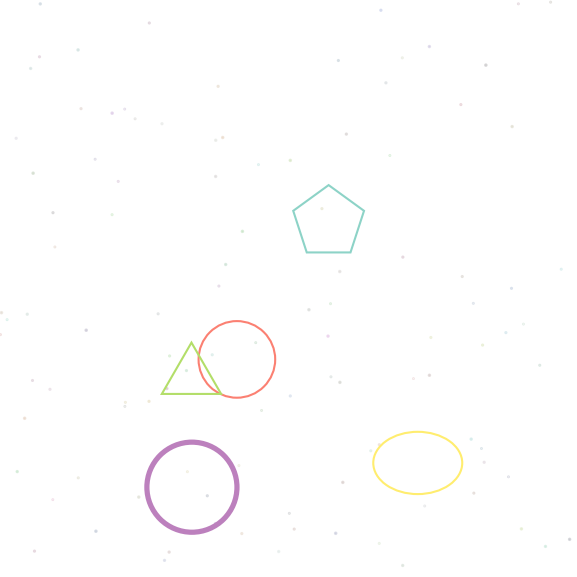[{"shape": "pentagon", "thickness": 1, "radius": 0.32, "center": [0.569, 0.614]}, {"shape": "circle", "thickness": 1, "radius": 0.33, "center": [0.41, 0.377]}, {"shape": "triangle", "thickness": 1, "radius": 0.3, "center": [0.332, 0.347]}, {"shape": "circle", "thickness": 2.5, "radius": 0.39, "center": [0.332, 0.156]}, {"shape": "oval", "thickness": 1, "radius": 0.39, "center": [0.723, 0.197]}]